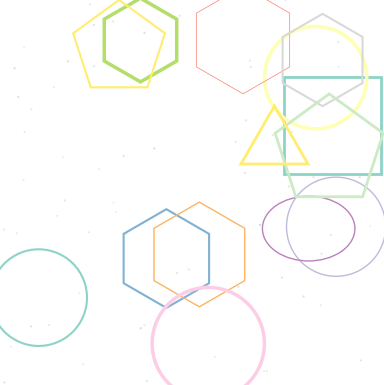[{"shape": "circle", "thickness": 1.5, "radius": 0.63, "center": [0.1, 0.227]}, {"shape": "square", "thickness": 2, "radius": 0.63, "center": [0.865, 0.674]}, {"shape": "circle", "thickness": 2.5, "radius": 0.66, "center": [0.82, 0.798]}, {"shape": "circle", "thickness": 1, "radius": 0.64, "center": [0.873, 0.411]}, {"shape": "hexagon", "thickness": 0.5, "radius": 0.7, "center": [0.631, 0.896]}, {"shape": "hexagon", "thickness": 1.5, "radius": 0.64, "center": [0.432, 0.328]}, {"shape": "hexagon", "thickness": 1, "radius": 0.68, "center": [0.518, 0.339]}, {"shape": "hexagon", "thickness": 2.5, "radius": 0.54, "center": [0.365, 0.896]}, {"shape": "circle", "thickness": 2.5, "radius": 0.73, "center": [0.541, 0.108]}, {"shape": "hexagon", "thickness": 1.5, "radius": 0.6, "center": [0.838, 0.844]}, {"shape": "oval", "thickness": 1, "radius": 0.6, "center": [0.802, 0.406]}, {"shape": "pentagon", "thickness": 2, "radius": 0.74, "center": [0.855, 0.608]}, {"shape": "pentagon", "thickness": 1.5, "radius": 0.63, "center": [0.309, 0.875]}, {"shape": "triangle", "thickness": 2, "radius": 0.5, "center": [0.713, 0.624]}]